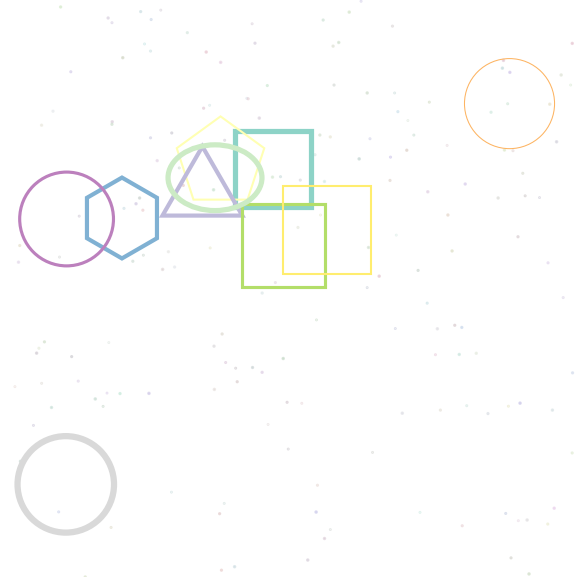[{"shape": "square", "thickness": 2.5, "radius": 0.33, "center": [0.473, 0.706]}, {"shape": "pentagon", "thickness": 1, "radius": 0.4, "center": [0.382, 0.718]}, {"shape": "triangle", "thickness": 2, "radius": 0.4, "center": [0.35, 0.666]}, {"shape": "hexagon", "thickness": 2, "radius": 0.35, "center": [0.211, 0.622]}, {"shape": "circle", "thickness": 0.5, "radius": 0.39, "center": [0.882, 0.82]}, {"shape": "square", "thickness": 1.5, "radius": 0.36, "center": [0.491, 0.575]}, {"shape": "circle", "thickness": 3, "radius": 0.42, "center": [0.114, 0.16]}, {"shape": "circle", "thickness": 1.5, "radius": 0.41, "center": [0.115, 0.62]}, {"shape": "oval", "thickness": 2.5, "radius": 0.41, "center": [0.372, 0.691]}, {"shape": "square", "thickness": 1, "radius": 0.38, "center": [0.566, 0.6]}]